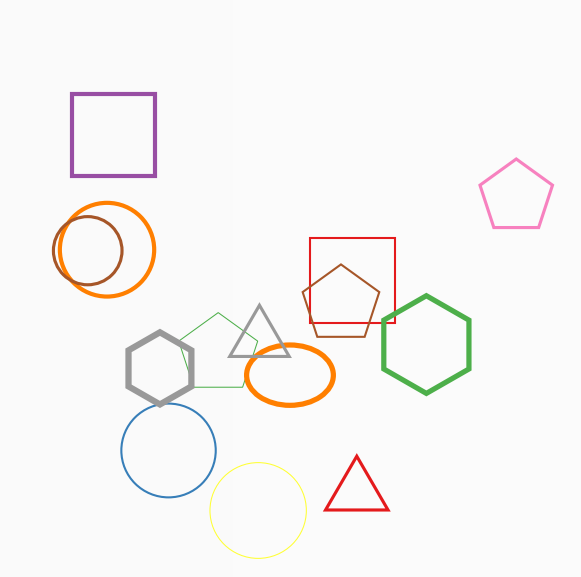[{"shape": "square", "thickness": 1, "radius": 0.37, "center": [0.607, 0.514]}, {"shape": "triangle", "thickness": 1.5, "radius": 0.31, "center": [0.614, 0.147]}, {"shape": "circle", "thickness": 1, "radius": 0.41, "center": [0.29, 0.219]}, {"shape": "pentagon", "thickness": 0.5, "radius": 0.36, "center": [0.375, 0.386]}, {"shape": "hexagon", "thickness": 2.5, "radius": 0.42, "center": [0.734, 0.402]}, {"shape": "square", "thickness": 2, "radius": 0.36, "center": [0.195, 0.766]}, {"shape": "oval", "thickness": 2.5, "radius": 0.37, "center": [0.499, 0.35]}, {"shape": "circle", "thickness": 2, "radius": 0.41, "center": [0.184, 0.567]}, {"shape": "circle", "thickness": 0.5, "radius": 0.41, "center": [0.444, 0.115]}, {"shape": "pentagon", "thickness": 1, "radius": 0.35, "center": [0.587, 0.472]}, {"shape": "circle", "thickness": 1.5, "radius": 0.3, "center": [0.151, 0.565]}, {"shape": "pentagon", "thickness": 1.5, "radius": 0.33, "center": [0.888, 0.658]}, {"shape": "hexagon", "thickness": 3, "radius": 0.31, "center": [0.275, 0.361]}, {"shape": "triangle", "thickness": 1.5, "radius": 0.3, "center": [0.446, 0.411]}]